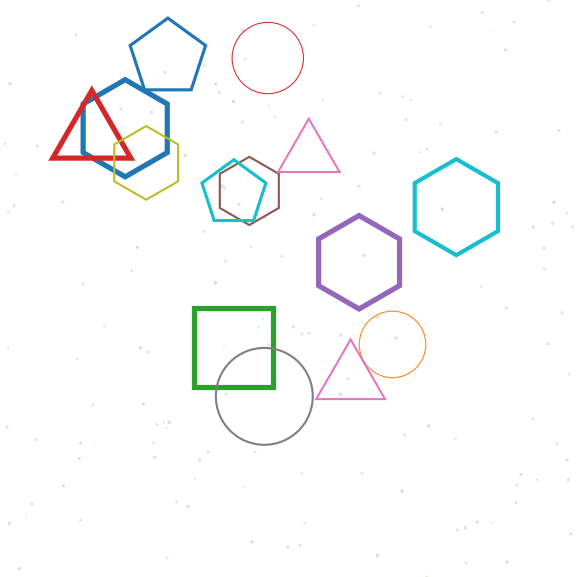[{"shape": "pentagon", "thickness": 1.5, "radius": 0.34, "center": [0.291, 0.899]}, {"shape": "hexagon", "thickness": 2.5, "radius": 0.42, "center": [0.217, 0.777]}, {"shape": "circle", "thickness": 0.5, "radius": 0.29, "center": [0.68, 0.403]}, {"shape": "square", "thickness": 2.5, "radius": 0.34, "center": [0.404, 0.397]}, {"shape": "circle", "thickness": 0.5, "radius": 0.31, "center": [0.464, 0.899]}, {"shape": "triangle", "thickness": 2.5, "radius": 0.39, "center": [0.159, 0.764]}, {"shape": "hexagon", "thickness": 2.5, "radius": 0.4, "center": [0.622, 0.545]}, {"shape": "hexagon", "thickness": 1, "radius": 0.3, "center": [0.432, 0.669]}, {"shape": "triangle", "thickness": 1, "radius": 0.34, "center": [0.607, 0.342]}, {"shape": "triangle", "thickness": 1, "radius": 0.31, "center": [0.535, 0.732]}, {"shape": "circle", "thickness": 1, "radius": 0.42, "center": [0.458, 0.313]}, {"shape": "hexagon", "thickness": 1, "radius": 0.32, "center": [0.253, 0.717]}, {"shape": "hexagon", "thickness": 2, "radius": 0.42, "center": [0.79, 0.641]}, {"shape": "pentagon", "thickness": 1.5, "radius": 0.29, "center": [0.405, 0.664]}]